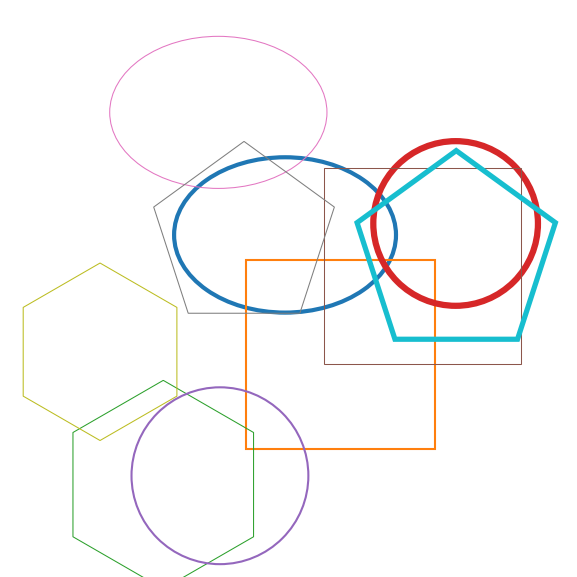[{"shape": "oval", "thickness": 2, "radius": 0.96, "center": [0.494, 0.592]}, {"shape": "square", "thickness": 1, "radius": 0.82, "center": [0.59, 0.385]}, {"shape": "hexagon", "thickness": 0.5, "radius": 0.9, "center": [0.283, 0.16]}, {"shape": "circle", "thickness": 3, "radius": 0.71, "center": [0.789, 0.612]}, {"shape": "circle", "thickness": 1, "radius": 0.77, "center": [0.381, 0.175]}, {"shape": "square", "thickness": 0.5, "radius": 0.85, "center": [0.732, 0.539]}, {"shape": "oval", "thickness": 0.5, "radius": 0.94, "center": [0.378, 0.805]}, {"shape": "pentagon", "thickness": 0.5, "radius": 0.82, "center": [0.423, 0.59]}, {"shape": "hexagon", "thickness": 0.5, "radius": 0.77, "center": [0.173, 0.39]}, {"shape": "pentagon", "thickness": 2.5, "radius": 0.9, "center": [0.79, 0.558]}]